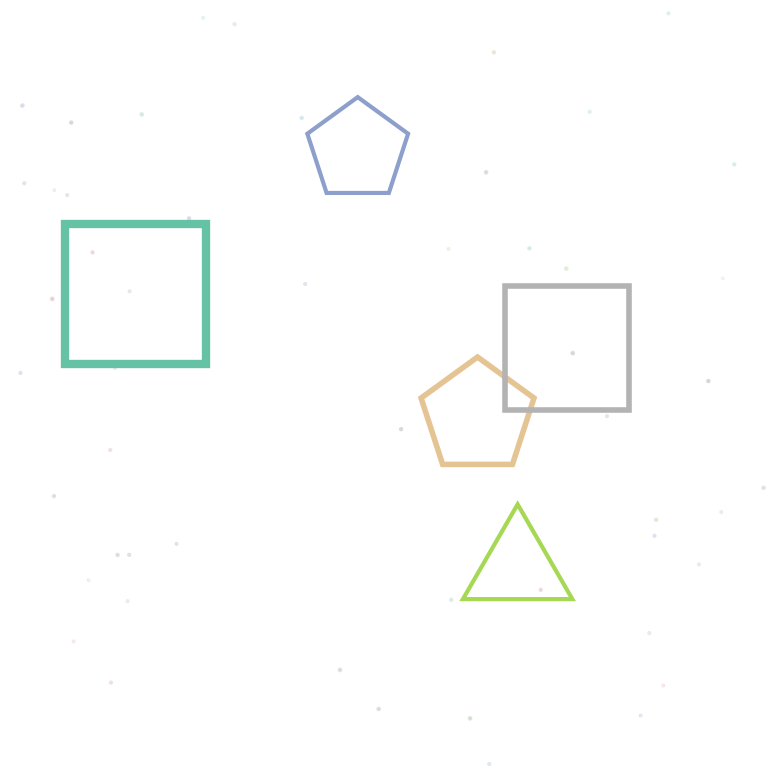[{"shape": "square", "thickness": 3, "radius": 0.46, "center": [0.176, 0.618]}, {"shape": "pentagon", "thickness": 1.5, "radius": 0.34, "center": [0.465, 0.805]}, {"shape": "triangle", "thickness": 1.5, "radius": 0.41, "center": [0.672, 0.263]}, {"shape": "pentagon", "thickness": 2, "radius": 0.39, "center": [0.62, 0.459]}, {"shape": "square", "thickness": 2, "radius": 0.4, "center": [0.737, 0.548]}]